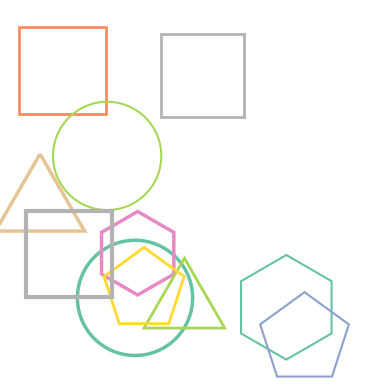[{"shape": "circle", "thickness": 2.5, "radius": 0.75, "center": [0.351, 0.226]}, {"shape": "hexagon", "thickness": 1.5, "radius": 0.68, "center": [0.744, 0.202]}, {"shape": "square", "thickness": 2, "radius": 0.57, "center": [0.163, 0.818]}, {"shape": "pentagon", "thickness": 1.5, "radius": 0.61, "center": [0.791, 0.12]}, {"shape": "hexagon", "thickness": 2.5, "radius": 0.54, "center": [0.358, 0.342]}, {"shape": "circle", "thickness": 1.5, "radius": 0.7, "center": [0.278, 0.595]}, {"shape": "triangle", "thickness": 2, "radius": 0.6, "center": [0.479, 0.208]}, {"shape": "pentagon", "thickness": 2, "radius": 0.55, "center": [0.374, 0.248]}, {"shape": "triangle", "thickness": 2.5, "radius": 0.67, "center": [0.104, 0.467]}, {"shape": "square", "thickness": 3, "radius": 0.56, "center": [0.178, 0.341]}, {"shape": "square", "thickness": 2, "radius": 0.54, "center": [0.526, 0.803]}]